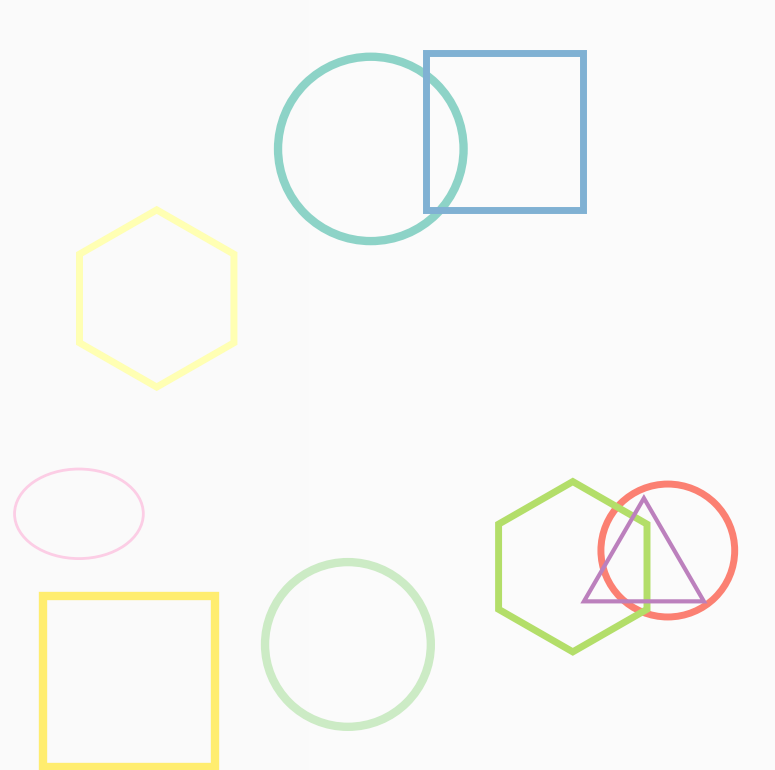[{"shape": "circle", "thickness": 3, "radius": 0.6, "center": [0.478, 0.807]}, {"shape": "hexagon", "thickness": 2.5, "radius": 0.58, "center": [0.202, 0.612]}, {"shape": "circle", "thickness": 2.5, "radius": 0.43, "center": [0.862, 0.285]}, {"shape": "square", "thickness": 2.5, "radius": 0.51, "center": [0.651, 0.829]}, {"shape": "hexagon", "thickness": 2.5, "radius": 0.55, "center": [0.739, 0.264]}, {"shape": "oval", "thickness": 1, "radius": 0.42, "center": [0.102, 0.333]}, {"shape": "triangle", "thickness": 1.5, "radius": 0.45, "center": [0.831, 0.264]}, {"shape": "circle", "thickness": 3, "radius": 0.53, "center": [0.449, 0.163]}, {"shape": "square", "thickness": 3, "radius": 0.56, "center": [0.166, 0.115]}]